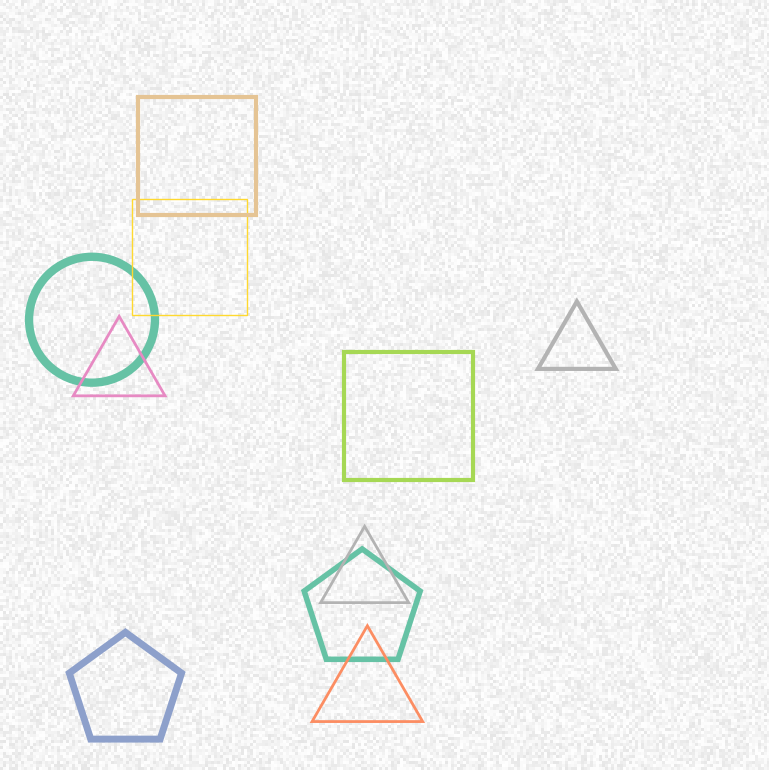[{"shape": "pentagon", "thickness": 2, "radius": 0.4, "center": [0.47, 0.208]}, {"shape": "circle", "thickness": 3, "radius": 0.41, "center": [0.119, 0.585]}, {"shape": "triangle", "thickness": 1, "radius": 0.41, "center": [0.477, 0.104]}, {"shape": "pentagon", "thickness": 2.5, "radius": 0.38, "center": [0.163, 0.102]}, {"shape": "triangle", "thickness": 1, "radius": 0.34, "center": [0.155, 0.52]}, {"shape": "square", "thickness": 1.5, "radius": 0.42, "center": [0.53, 0.46]}, {"shape": "square", "thickness": 0.5, "radius": 0.37, "center": [0.246, 0.666]}, {"shape": "square", "thickness": 1.5, "radius": 0.38, "center": [0.256, 0.797]}, {"shape": "triangle", "thickness": 1.5, "radius": 0.29, "center": [0.749, 0.55]}, {"shape": "triangle", "thickness": 1, "radius": 0.33, "center": [0.474, 0.25]}]